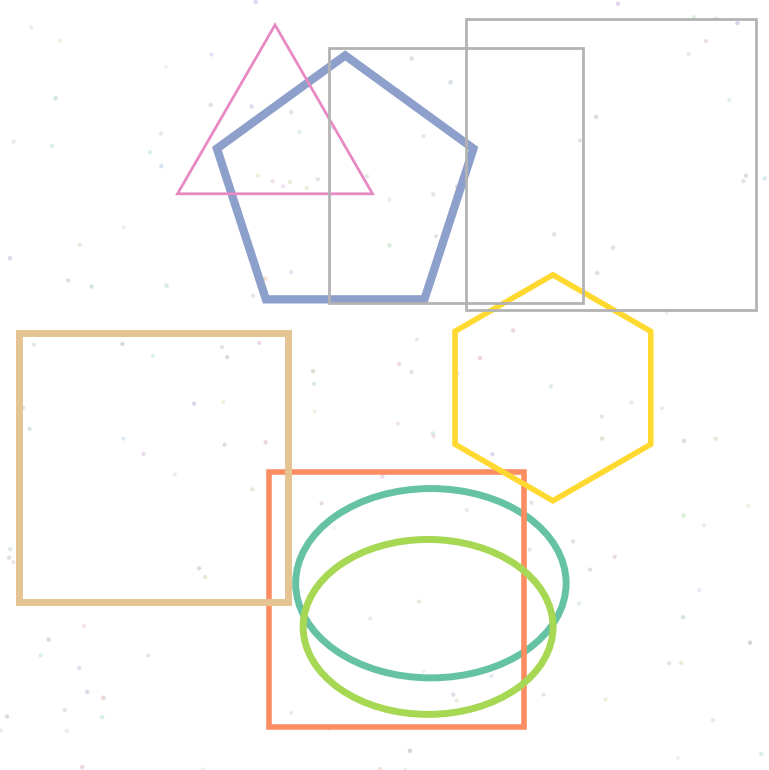[{"shape": "oval", "thickness": 2.5, "radius": 0.88, "center": [0.56, 0.243]}, {"shape": "square", "thickness": 2, "radius": 0.83, "center": [0.515, 0.222]}, {"shape": "pentagon", "thickness": 3, "radius": 0.88, "center": [0.448, 0.753]}, {"shape": "triangle", "thickness": 1, "radius": 0.73, "center": [0.357, 0.821]}, {"shape": "oval", "thickness": 2.5, "radius": 0.81, "center": [0.556, 0.186]}, {"shape": "hexagon", "thickness": 2, "radius": 0.73, "center": [0.718, 0.496]}, {"shape": "square", "thickness": 2.5, "radius": 0.87, "center": [0.199, 0.393]}, {"shape": "square", "thickness": 1, "radius": 0.83, "center": [0.592, 0.772]}, {"shape": "square", "thickness": 1, "radius": 0.94, "center": [0.794, 0.787]}]